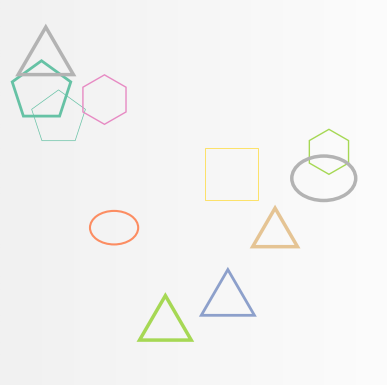[{"shape": "pentagon", "thickness": 0.5, "radius": 0.36, "center": [0.151, 0.694]}, {"shape": "pentagon", "thickness": 2, "radius": 0.4, "center": [0.107, 0.763]}, {"shape": "oval", "thickness": 1.5, "radius": 0.31, "center": [0.294, 0.409]}, {"shape": "triangle", "thickness": 2, "radius": 0.4, "center": [0.588, 0.221]}, {"shape": "hexagon", "thickness": 1, "radius": 0.32, "center": [0.27, 0.741]}, {"shape": "triangle", "thickness": 2.5, "radius": 0.38, "center": [0.427, 0.155]}, {"shape": "hexagon", "thickness": 1, "radius": 0.29, "center": [0.849, 0.606]}, {"shape": "square", "thickness": 0.5, "radius": 0.34, "center": [0.597, 0.548]}, {"shape": "triangle", "thickness": 2.5, "radius": 0.33, "center": [0.71, 0.393]}, {"shape": "oval", "thickness": 2.5, "radius": 0.41, "center": [0.835, 0.537]}, {"shape": "triangle", "thickness": 2.5, "radius": 0.41, "center": [0.118, 0.847]}]